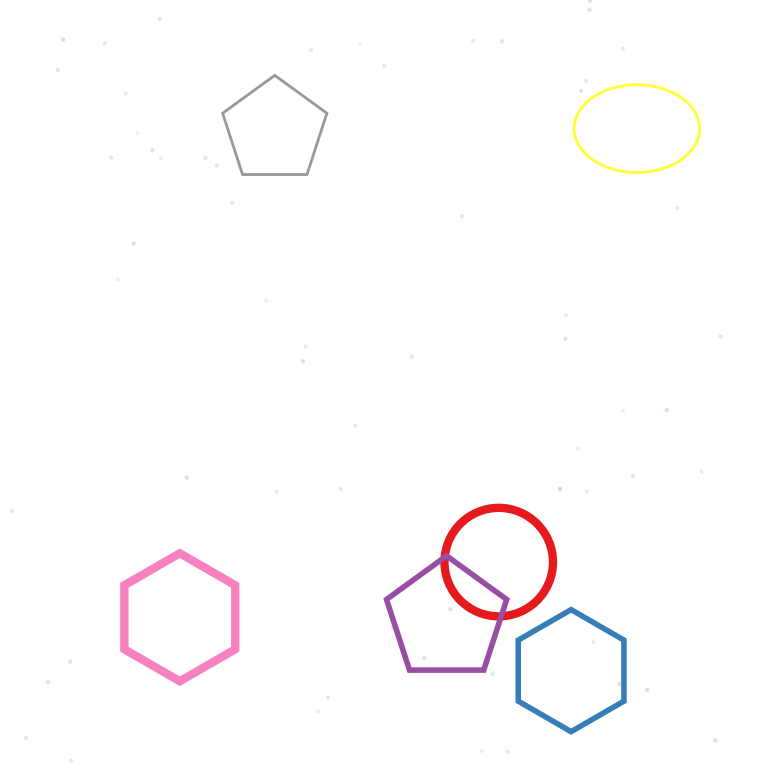[{"shape": "circle", "thickness": 3, "radius": 0.35, "center": [0.648, 0.27]}, {"shape": "hexagon", "thickness": 2, "radius": 0.4, "center": [0.742, 0.129]}, {"shape": "pentagon", "thickness": 2, "radius": 0.41, "center": [0.58, 0.196]}, {"shape": "oval", "thickness": 1, "radius": 0.41, "center": [0.827, 0.833]}, {"shape": "hexagon", "thickness": 3, "radius": 0.42, "center": [0.234, 0.198]}, {"shape": "pentagon", "thickness": 1, "radius": 0.36, "center": [0.357, 0.831]}]